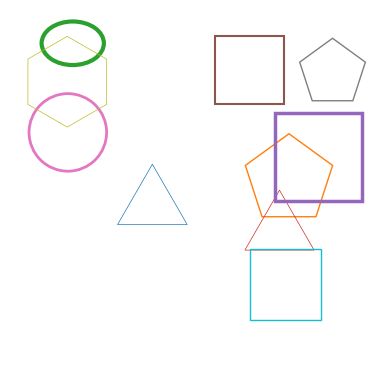[{"shape": "triangle", "thickness": 0.5, "radius": 0.52, "center": [0.396, 0.469]}, {"shape": "pentagon", "thickness": 1, "radius": 0.6, "center": [0.751, 0.533]}, {"shape": "oval", "thickness": 3, "radius": 0.4, "center": [0.189, 0.888]}, {"shape": "triangle", "thickness": 0.5, "radius": 0.52, "center": [0.726, 0.402]}, {"shape": "square", "thickness": 2.5, "radius": 0.57, "center": [0.828, 0.592]}, {"shape": "square", "thickness": 1.5, "radius": 0.45, "center": [0.648, 0.818]}, {"shape": "circle", "thickness": 2, "radius": 0.5, "center": [0.176, 0.656]}, {"shape": "pentagon", "thickness": 1, "radius": 0.45, "center": [0.864, 0.811]}, {"shape": "hexagon", "thickness": 0.5, "radius": 0.59, "center": [0.175, 0.788]}, {"shape": "square", "thickness": 1, "radius": 0.46, "center": [0.742, 0.26]}]